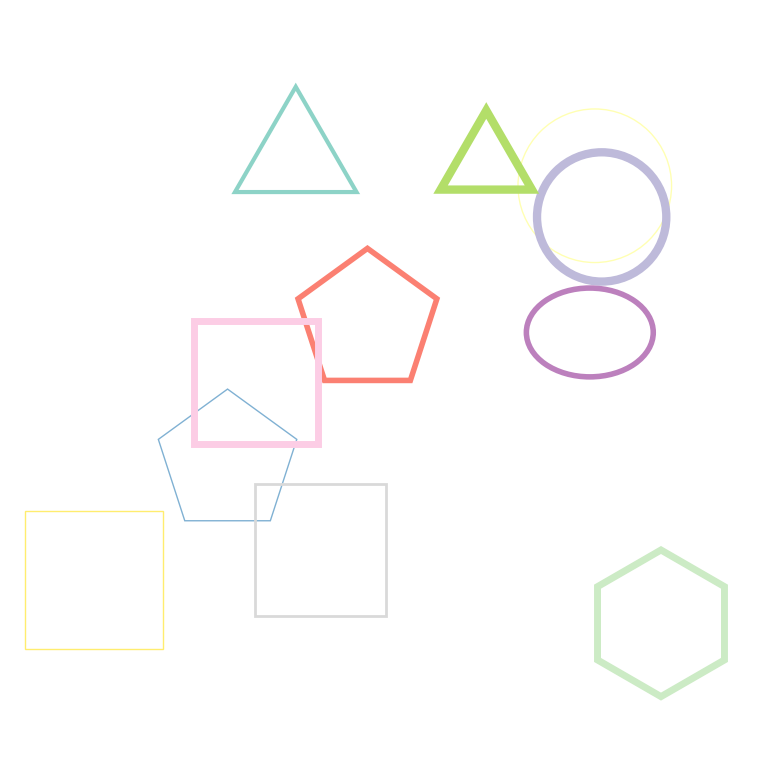[{"shape": "triangle", "thickness": 1.5, "radius": 0.46, "center": [0.384, 0.796]}, {"shape": "circle", "thickness": 0.5, "radius": 0.5, "center": [0.772, 0.759]}, {"shape": "circle", "thickness": 3, "radius": 0.42, "center": [0.781, 0.718]}, {"shape": "pentagon", "thickness": 2, "radius": 0.47, "center": [0.477, 0.583]}, {"shape": "pentagon", "thickness": 0.5, "radius": 0.47, "center": [0.296, 0.4]}, {"shape": "triangle", "thickness": 3, "radius": 0.34, "center": [0.632, 0.788]}, {"shape": "square", "thickness": 2.5, "radius": 0.4, "center": [0.333, 0.503]}, {"shape": "square", "thickness": 1, "radius": 0.43, "center": [0.416, 0.286]}, {"shape": "oval", "thickness": 2, "radius": 0.41, "center": [0.766, 0.568]}, {"shape": "hexagon", "thickness": 2.5, "radius": 0.48, "center": [0.858, 0.191]}, {"shape": "square", "thickness": 0.5, "radius": 0.45, "center": [0.122, 0.247]}]